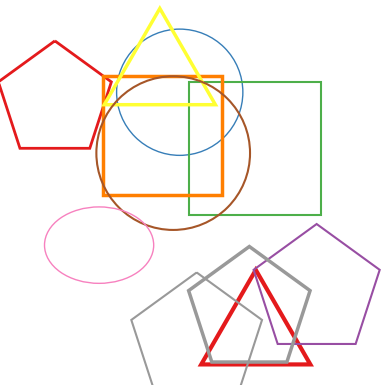[{"shape": "triangle", "thickness": 3, "radius": 0.82, "center": [0.664, 0.135]}, {"shape": "pentagon", "thickness": 2, "radius": 0.77, "center": [0.143, 0.74]}, {"shape": "circle", "thickness": 1, "radius": 0.82, "center": [0.467, 0.76]}, {"shape": "square", "thickness": 1.5, "radius": 0.86, "center": [0.663, 0.615]}, {"shape": "pentagon", "thickness": 1.5, "radius": 0.86, "center": [0.822, 0.246]}, {"shape": "square", "thickness": 2.5, "radius": 0.78, "center": [0.423, 0.648]}, {"shape": "triangle", "thickness": 2.5, "radius": 0.83, "center": [0.415, 0.811]}, {"shape": "circle", "thickness": 1.5, "radius": 1.0, "center": [0.45, 0.602]}, {"shape": "oval", "thickness": 1, "radius": 0.71, "center": [0.257, 0.363]}, {"shape": "pentagon", "thickness": 1.5, "radius": 0.89, "center": [0.511, 0.114]}, {"shape": "pentagon", "thickness": 2.5, "radius": 0.83, "center": [0.648, 0.194]}]